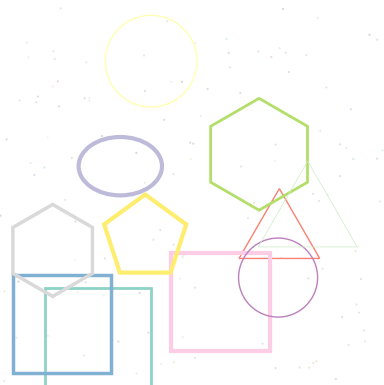[{"shape": "square", "thickness": 2, "radius": 0.69, "center": [0.254, 0.113]}, {"shape": "circle", "thickness": 1, "radius": 0.6, "center": [0.392, 0.841]}, {"shape": "oval", "thickness": 3, "radius": 0.54, "center": [0.313, 0.568]}, {"shape": "triangle", "thickness": 1, "radius": 0.6, "center": [0.726, 0.389]}, {"shape": "square", "thickness": 2.5, "radius": 0.64, "center": [0.162, 0.159]}, {"shape": "hexagon", "thickness": 2, "radius": 0.73, "center": [0.673, 0.599]}, {"shape": "square", "thickness": 3, "radius": 0.64, "center": [0.573, 0.215]}, {"shape": "hexagon", "thickness": 2.5, "radius": 0.6, "center": [0.137, 0.35]}, {"shape": "circle", "thickness": 1, "radius": 0.51, "center": [0.722, 0.279]}, {"shape": "triangle", "thickness": 0.5, "radius": 0.74, "center": [0.799, 0.433]}, {"shape": "pentagon", "thickness": 3, "radius": 0.56, "center": [0.377, 0.383]}]